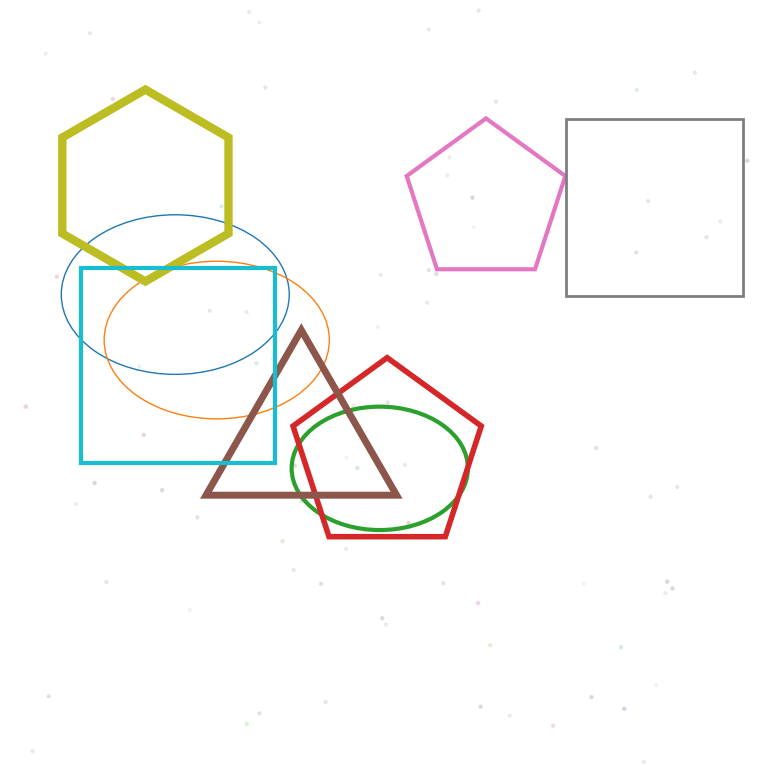[{"shape": "oval", "thickness": 0.5, "radius": 0.74, "center": [0.228, 0.617]}, {"shape": "oval", "thickness": 0.5, "radius": 0.73, "center": [0.281, 0.558]}, {"shape": "oval", "thickness": 1.5, "radius": 0.57, "center": [0.493, 0.392]}, {"shape": "pentagon", "thickness": 2, "radius": 0.64, "center": [0.503, 0.407]}, {"shape": "triangle", "thickness": 2.5, "radius": 0.71, "center": [0.391, 0.428]}, {"shape": "pentagon", "thickness": 1.5, "radius": 0.54, "center": [0.631, 0.738]}, {"shape": "square", "thickness": 1, "radius": 0.58, "center": [0.849, 0.73]}, {"shape": "hexagon", "thickness": 3, "radius": 0.62, "center": [0.189, 0.759]}, {"shape": "square", "thickness": 1.5, "radius": 0.63, "center": [0.231, 0.526]}]